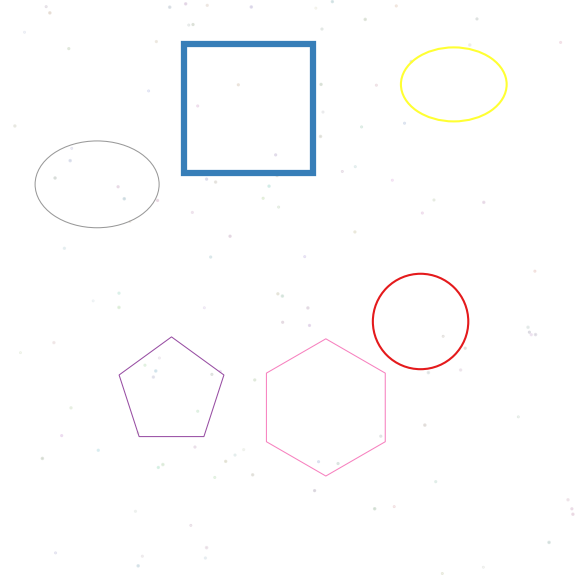[{"shape": "circle", "thickness": 1, "radius": 0.41, "center": [0.728, 0.442]}, {"shape": "square", "thickness": 3, "radius": 0.56, "center": [0.43, 0.811]}, {"shape": "pentagon", "thickness": 0.5, "radius": 0.48, "center": [0.297, 0.32]}, {"shape": "oval", "thickness": 1, "radius": 0.46, "center": [0.786, 0.853]}, {"shape": "hexagon", "thickness": 0.5, "radius": 0.59, "center": [0.564, 0.294]}, {"shape": "oval", "thickness": 0.5, "radius": 0.54, "center": [0.168, 0.68]}]